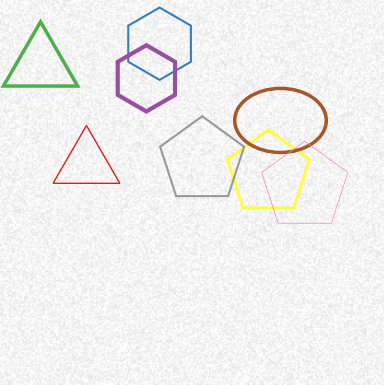[{"shape": "triangle", "thickness": 1, "radius": 0.5, "center": [0.225, 0.574]}, {"shape": "hexagon", "thickness": 1.5, "radius": 0.47, "center": [0.414, 0.886]}, {"shape": "triangle", "thickness": 2.5, "radius": 0.56, "center": [0.105, 0.832]}, {"shape": "hexagon", "thickness": 3, "radius": 0.43, "center": [0.38, 0.797]}, {"shape": "pentagon", "thickness": 2, "radius": 0.56, "center": [0.697, 0.551]}, {"shape": "oval", "thickness": 2.5, "radius": 0.59, "center": [0.729, 0.687]}, {"shape": "pentagon", "thickness": 0.5, "radius": 0.59, "center": [0.792, 0.515]}, {"shape": "pentagon", "thickness": 1.5, "radius": 0.57, "center": [0.525, 0.583]}]